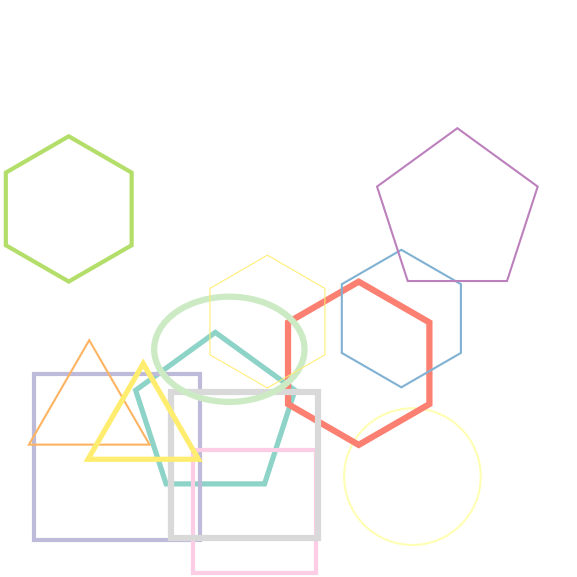[{"shape": "pentagon", "thickness": 2.5, "radius": 0.73, "center": [0.373, 0.279]}, {"shape": "circle", "thickness": 1, "radius": 0.59, "center": [0.714, 0.174]}, {"shape": "square", "thickness": 2, "radius": 0.72, "center": [0.202, 0.208]}, {"shape": "hexagon", "thickness": 3, "radius": 0.71, "center": [0.621, 0.37]}, {"shape": "hexagon", "thickness": 1, "radius": 0.6, "center": [0.695, 0.448]}, {"shape": "triangle", "thickness": 1, "radius": 0.6, "center": [0.155, 0.289]}, {"shape": "hexagon", "thickness": 2, "radius": 0.63, "center": [0.119, 0.637]}, {"shape": "square", "thickness": 2, "radius": 0.53, "center": [0.44, 0.113]}, {"shape": "square", "thickness": 3, "radius": 0.63, "center": [0.423, 0.194]}, {"shape": "pentagon", "thickness": 1, "radius": 0.73, "center": [0.792, 0.631]}, {"shape": "oval", "thickness": 3, "radius": 0.65, "center": [0.397, 0.394]}, {"shape": "hexagon", "thickness": 0.5, "radius": 0.57, "center": [0.463, 0.442]}, {"shape": "triangle", "thickness": 2.5, "radius": 0.55, "center": [0.248, 0.259]}]